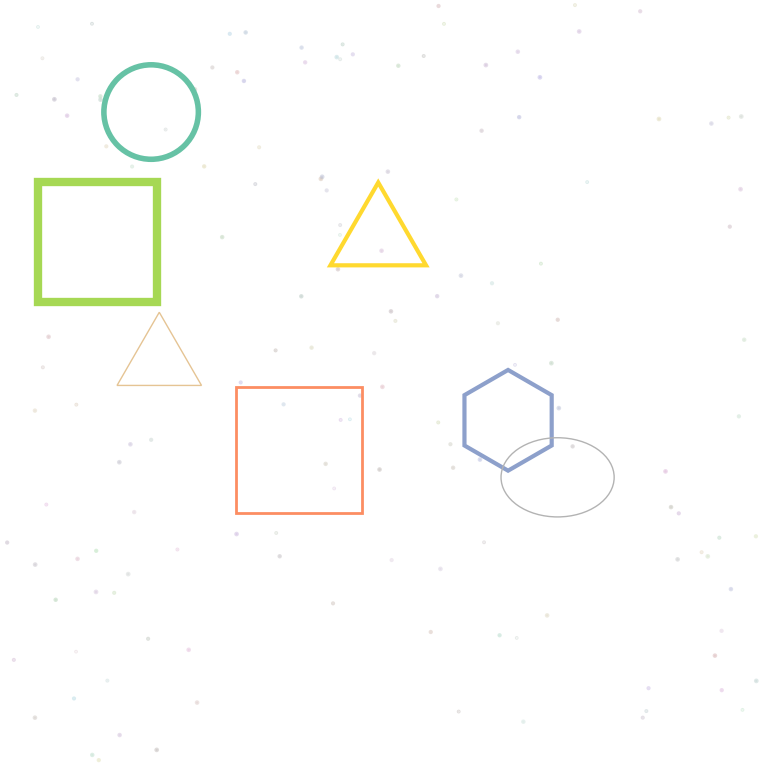[{"shape": "circle", "thickness": 2, "radius": 0.31, "center": [0.196, 0.854]}, {"shape": "square", "thickness": 1, "radius": 0.41, "center": [0.388, 0.416]}, {"shape": "hexagon", "thickness": 1.5, "radius": 0.33, "center": [0.66, 0.454]}, {"shape": "square", "thickness": 3, "radius": 0.39, "center": [0.127, 0.686]}, {"shape": "triangle", "thickness": 1.5, "radius": 0.36, "center": [0.491, 0.691]}, {"shape": "triangle", "thickness": 0.5, "radius": 0.32, "center": [0.207, 0.531]}, {"shape": "oval", "thickness": 0.5, "radius": 0.37, "center": [0.724, 0.38]}]